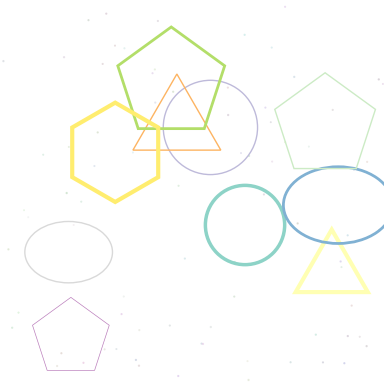[{"shape": "circle", "thickness": 2.5, "radius": 0.51, "center": [0.636, 0.416]}, {"shape": "triangle", "thickness": 3, "radius": 0.54, "center": [0.862, 0.295]}, {"shape": "circle", "thickness": 1, "radius": 0.61, "center": [0.547, 0.669]}, {"shape": "oval", "thickness": 2, "radius": 0.71, "center": [0.878, 0.467]}, {"shape": "triangle", "thickness": 1, "radius": 0.66, "center": [0.459, 0.676]}, {"shape": "pentagon", "thickness": 2, "radius": 0.73, "center": [0.445, 0.784]}, {"shape": "oval", "thickness": 1, "radius": 0.57, "center": [0.178, 0.345]}, {"shape": "pentagon", "thickness": 0.5, "radius": 0.52, "center": [0.184, 0.123]}, {"shape": "pentagon", "thickness": 1, "radius": 0.69, "center": [0.844, 0.673]}, {"shape": "hexagon", "thickness": 3, "radius": 0.64, "center": [0.299, 0.604]}]